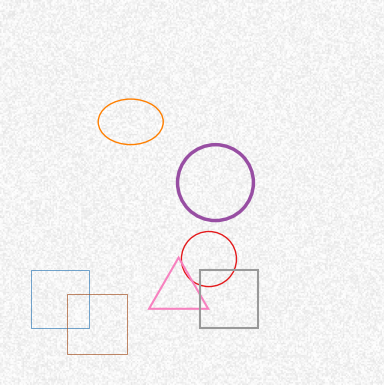[{"shape": "circle", "thickness": 1, "radius": 0.36, "center": [0.543, 0.327]}, {"shape": "square", "thickness": 0.5, "radius": 0.38, "center": [0.157, 0.223]}, {"shape": "circle", "thickness": 2.5, "radius": 0.49, "center": [0.56, 0.526]}, {"shape": "oval", "thickness": 1, "radius": 0.42, "center": [0.34, 0.684]}, {"shape": "square", "thickness": 0.5, "radius": 0.39, "center": [0.251, 0.159]}, {"shape": "triangle", "thickness": 1.5, "radius": 0.44, "center": [0.464, 0.242]}, {"shape": "square", "thickness": 1.5, "radius": 0.38, "center": [0.595, 0.223]}]